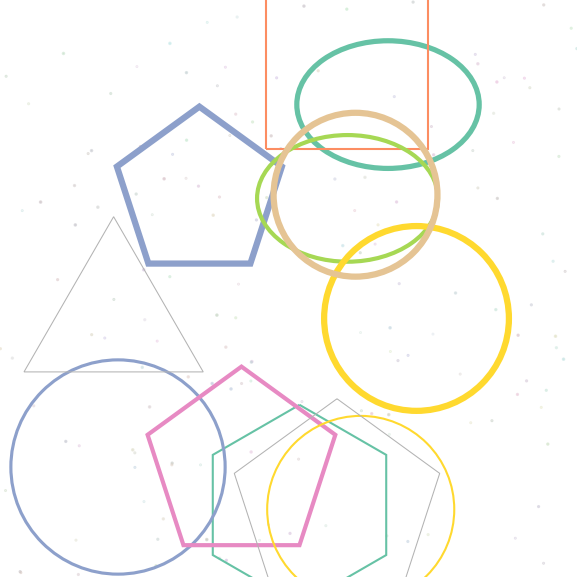[{"shape": "hexagon", "thickness": 1, "radius": 0.87, "center": [0.519, 0.125]}, {"shape": "oval", "thickness": 2.5, "radius": 0.79, "center": [0.672, 0.818]}, {"shape": "square", "thickness": 1, "radius": 0.7, "center": [0.601, 0.881]}, {"shape": "circle", "thickness": 1.5, "radius": 0.93, "center": [0.204, 0.19]}, {"shape": "pentagon", "thickness": 3, "radius": 0.75, "center": [0.345, 0.664]}, {"shape": "pentagon", "thickness": 2, "radius": 0.85, "center": [0.418, 0.193]}, {"shape": "oval", "thickness": 2, "radius": 0.78, "center": [0.602, 0.656]}, {"shape": "circle", "thickness": 1, "radius": 0.81, "center": [0.625, 0.117]}, {"shape": "circle", "thickness": 3, "radius": 0.8, "center": [0.721, 0.448]}, {"shape": "circle", "thickness": 3, "radius": 0.71, "center": [0.616, 0.662]}, {"shape": "triangle", "thickness": 0.5, "radius": 0.9, "center": [0.197, 0.445]}, {"shape": "pentagon", "thickness": 0.5, "radius": 0.93, "center": [0.584, 0.122]}]